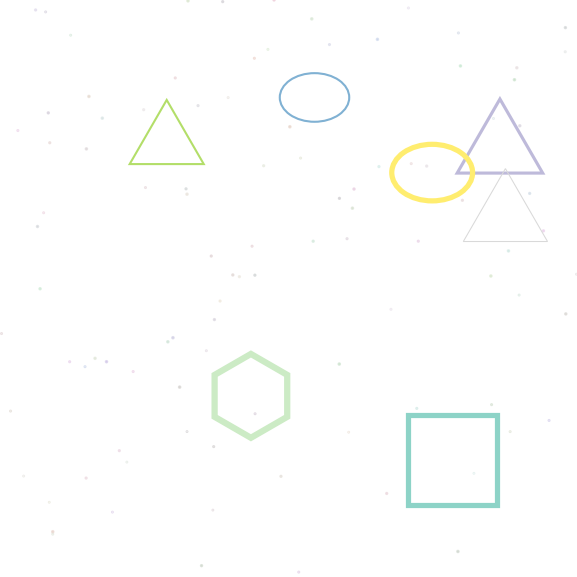[{"shape": "square", "thickness": 2.5, "radius": 0.39, "center": [0.783, 0.202]}, {"shape": "triangle", "thickness": 1.5, "radius": 0.43, "center": [0.866, 0.742]}, {"shape": "oval", "thickness": 1, "radius": 0.3, "center": [0.545, 0.83]}, {"shape": "triangle", "thickness": 1, "radius": 0.37, "center": [0.289, 0.752]}, {"shape": "triangle", "thickness": 0.5, "radius": 0.42, "center": [0.875, 0.623]}, {"shape": "hexagon", "thickness": 3, "radius": 0.36, "center": [0.434, 0.314]}, {"shape": "oval", "thickness": 2.5, "radius": 0.35, "center": [0.748, 0.7]}]